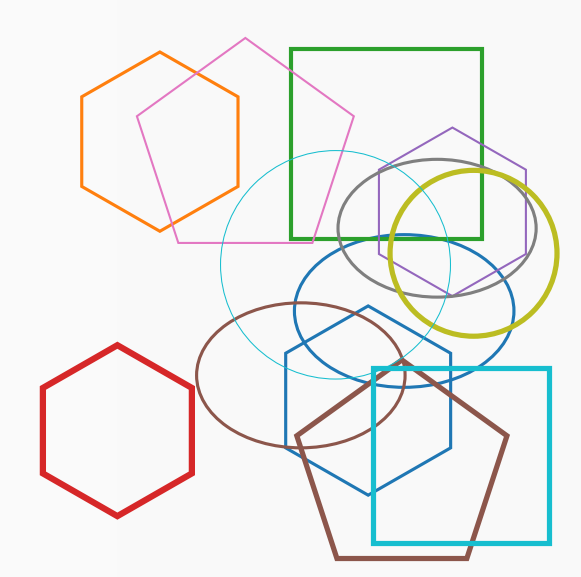[{"shape": "hexagon", "thickness": 1.5, "radius": 0.82, "center": [0.633, 0.306]}, {"shape": "oval", "thickness": 1.5, "radius": 0.94, "center": [0.695, 0.461]}, {"shape": "hexagon", "thickness": 1.5, "radius": 0.78, "center": [0.275, 0.754]}, {"shape": "square", "thickness": 2, "radius": 0.82, "center": [0.665, 0.75]}, {"shape": "hexagon", "thickness": 3, "radius": 0.74, "center": [0.202, 0.253]}, {"shape": "hexagon", "thickness": 1, "radius": 0.73, "center": [0.778, 0.632]}, {"shape": "pentagon", "thickness": 2.5, "radius": 0.95, "center": [0.691, 0.186]}, {"shape": "oval", "thickness": 1.5, "radius": 0.9, "center": [0.518, 0.349]}, {"shape": "pentagon", "thickness": 1, "radius": 0.98, "center": [0.422, 0.737]}, {"shape": "oval", "thickness": 1.5, "radius": 0.85, "center": [0.752, 0.604]}, {"shape": "circle", "thickness": 2.5, "radius": 0.72, "center": [0.815, 0.561]}, {"shape": "circle", "thickness": 0.5, "radius": 0.99, "center": [0.577, 0.541]}, {"shape": "square", "thickness": 2.5, "radius": 0.76, "center": [0.794, 0.21]}]